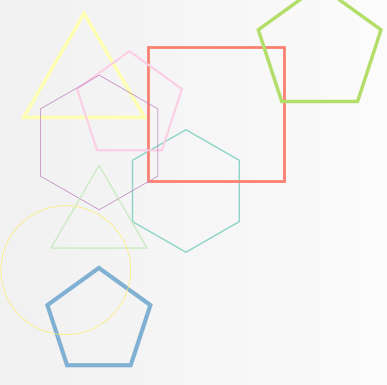[{"shape": "hexagon", "thickness": 1, "radius": 0.8, "center": [0.48, 0.504]}, {"shape": "triangle", "thickness": 2.5, "radius": 0.9, "center": [0.217, 0.785]}, {"shape": "square", "thickness": 2, "radius": 0.87, "center": [0.557, 0.703]}, {"shape": "pentagon", "thickness": 3, "radius": 0.7, "center": [0.255, 0.164]}, {"shape": "pentagon", "thickness": 2.5, "radius": 0.83, "center": [0.825, 0.871]}, {"shape": "pentagon", "thickness": 1.5, "radius": 0.71, "center": [0.334, 0.725]}, {"shape": "hexagon", "thickness": 0.5, "radius": 0.87, "center": [0.256, 0.63]}, {"shape": "triangle", "thickness": 1, "radius": 0.72, "center": [0.256, 0.427]}, {"shape": "circle", "thickness": 0.5, "radius": 0.84, "center": [0.17, 0.298]}]